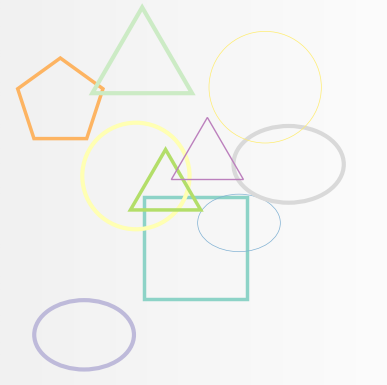[{"shape": "square", "thickness": 2.5, "radius": 0.66, "center": [0.504, 0.355]}, {"shape": "circle", "thickness": 3, "radius": 0.69, "center": [0.351, 0.543]}, {"shape": "oval", "thickness": 3, "radius": 0.64, "center": [0.217, 0.13]}, {"shape": "oval", "thickness": 0.5, "radius": 0.53, "center": [0.617, 0.421]}, {"shape": "pentagon", "thickness": 2.5, "radius": 0.58, "center": [0.156, 0.734]}, {"shape": "triangle", "thickness": 2.5, "radius": 0.52, "center": [0.427, 0.507]}, {"shape": "oval", "thickness": 3, "radius": 0.71, "center": [0.745, 0.573]}, {"shape": "triangle", "thickness": 1, "radius": 0.54, "center": [0.535, 0.587]}, {"shape": "triangle", "thickness": 3, "radius": 0.74, "center": [0.367, 0.832]}, {"shape": "circle", "thickness": 0.5, "radius": 0.72, "center": [0.684, 0.774]}]